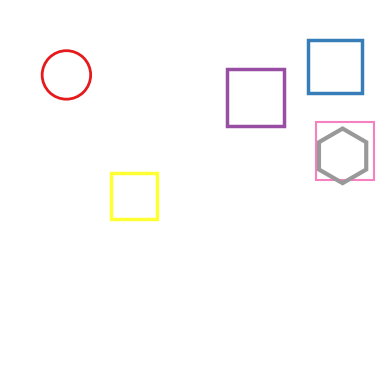[{"shape": "circle", "thickness": 2, "radius": 0.31, "center": [0.172, 0.805]}, {"shape": "square", "thickness": 2.5, "radius": 0.35, "center": [0.87, 0.828]}, {"shape": "square", "thickness": 2.5, "radius": 0.37, "center": [0.663, 0.748]}, {"shape": "square", "thickness": 2.5, "radius": 0.3, "center": [0.349, 0.491]}, {"shape": "square", "thickness": 1.5, "radius": 0.37, "center": [0.895, 0.607]}, {"shape": "hexagon", "thickness": 3, "radius": 0.35, "center": [0.89, 0.595]}]